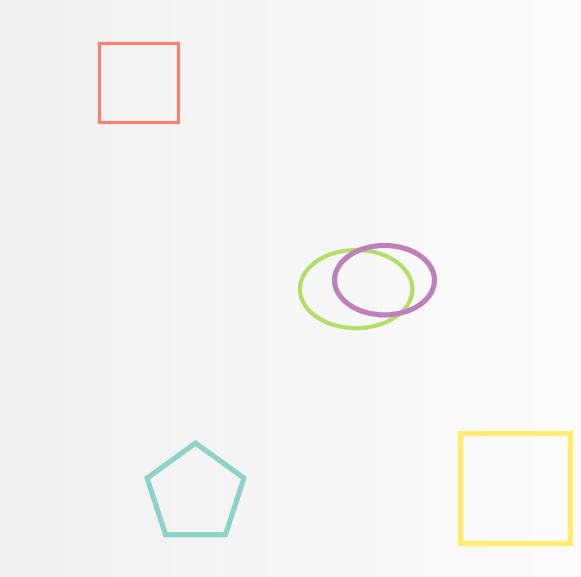[{"shape": "pentagon", "thickness": 2.5, "radius": 0.44, "center": [0.336, 0.144]}, {"shape": "square", "thickness": 1.5, "radius": 0.34, "center": [0.238, 0.856]}, {"shape": "oval", "thickness": 2, "radius": 0.48, "center": [0.613, 0.499]}, {"shape": "oval", "thickness": 2.5, "radius": 0.43, "center": [0.662, 0.514]}, {"shape": "square", "thickness": 2.5, "radius": 0.47, "center": [0.887, 0.154]}]